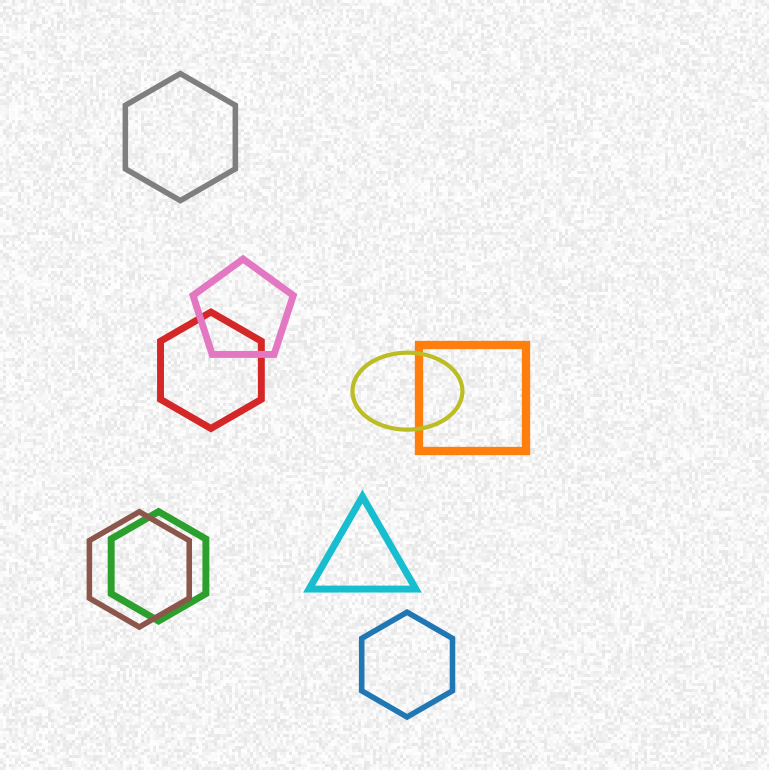[{"shape": "hexagon", "thickness": 2, "radius": 0.34, "center": [0.529, 0.137]}, {"shape": "square", "thickness": 3, "radius": 0.34, "center": [0.614, 0.483]}, {"shape": "hexagon", "thickness": 2.5, "radius": 0.36, "center": [0.206, 0.265]}, {"shape": "hexagon", "thickness": 2.5, "radius": 0.38, "center": [0.274, 0.519]}, {"shape": "hexagon", "thickness": 2, "radius": 0.37, "center": [0.181, 0.261]}, {"shape": "pentagon", "thickness": 2.5, "radius": 0.34, "center": [0.316, 0.595]}, {"shape": "hexagon", "thickness": 2, "radius": 0.41, "center": [0.234, 0.822]}, {"shape": "oval", "thickness": 1.5, "radius": 0.36, "center": [0.529, 0.492]}, {"shape": "triangle", "thickness": 2.5, "radius": 0.4, "center": [0.471, 0.275]}]